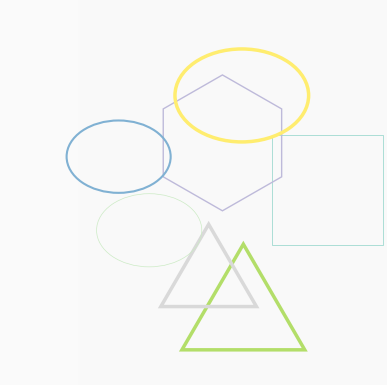[{"shape": "square", "thickness": 0.5, "radius": 0.71, "center": [0.845, 0.507]}, {"shape": "hexagon", "thickness": 1, "radius": 0.88, "center": [0.574, 0.629]}, {"shape": "oval", "thickness": 1.5, "radius": 0.67, "center": [0.306, 0.593]}, {"shape": "triangle", "thickness": 2.5, "radius": 0.91, "center": [0.628, 0.183]}, {"shape": "triangle", "thickness": 2.5, "radius": 0.71, "center": [0.538, 0.275]}, {"shape": "oval", "thickness": 0.5, "radius": 0.68, "center": [0.385, 0.402]}, {"shape": "oval", "thickness": 2.5, "radius": 0.86, "center": [0.624, 0.752]}]